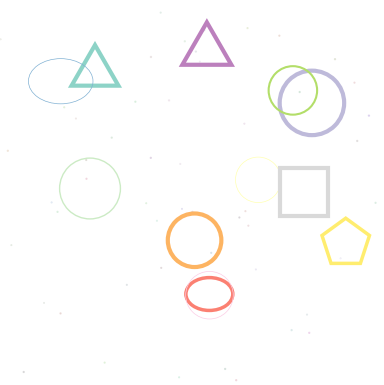[{"shape": "triangle", "thickness": 3, "radius": 0.35, "center": [0.247, 0.813]}, {"shape": "circle", "thickness": 0.5, "radius": 0.3, "center": [0.671, 0.533]}, {"shape": "circle", "thickness": 3, "radius": 0.42, "center": [0.81, 0.733]}, {"shape": "oval", "thickness": 2.5, "radius": 0.3, "center": [0.544, 0.236]}, {"shape": "oval", "thickness": 0.5, "radius": 0.42, "center": [0.158, 0.789]}, {"shape": "circle", "thickness": 3, "radius": 0.35, "center": [0.505, 0.376]}, {"shape": "circle", "thickness": 1.5, "radius": 0.31, "center": [0.761, 0.765]}, {"shape": "circle", "thickness": 0.5, "radius": 0.31, "center": [0.544, 0.233]}, {"shape": "square", "thickness": 3, "radius": 0.31, "center": [0.79, 0.501]}, {"shape": "triangle", "thickness": 3, "radius": 0.37, "center": [0.537, 0.869]}, {"shape": "circle", "thickness": 1, "radius": 0.39, "center": [0.234, 0.51]}, {"shape": "pentagon", "thickness": 2.5, "radius": 0.32, "center": [0.898, 0.368]}]